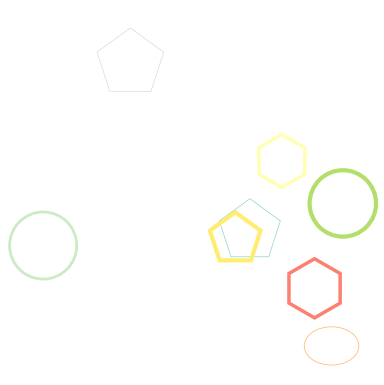[{"shape": "pentagon", "thickness": 0.5, "radius": 0.42, "center": [0.649, 0.4]}, {"shape": "hexagon", "thickness": 2.5, "radius": 0.34, "center": [0.732, 0.582]}, {"shape": "hexagon", "thickness": 2.5, "radius": 0.38, "center": [0.817, 0.251]}, {"shape": "oval", "thickness": 0.5, "radius": 0.35, "center": [0.861, 0.102]}, {"shape": "circle", "thickness": 3, "radius": 0.43, "center": [0.89, 0.472]}, {"shape": "pentagon", "thickness": 0.5, "radius": 0.45, "center": [0.339, 0.836]}, {"shape": "circle", "thickness": 2, "radius": 0.44, "center": [0.112, 0.362]}, {"shape": "pentagon", "thickness": 3, "radius": 0.35, "center": [0.611, 0.38]}]